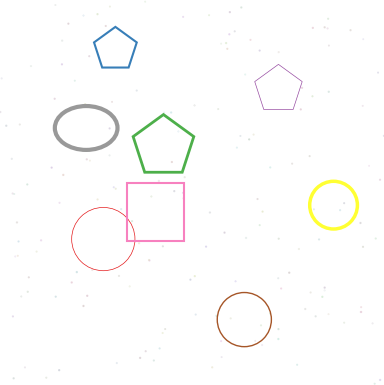[{"shape": "circle", "thickness": 0.5, "radius": 0.41, "center": [0.268, 0.379]}, {"shape": "pentagon", "thickness": 1.5, "radius": 0.29, "center": [0.3, 0.872]}, {"shape": "pentagon", "thickness": 2, "radius": 0.41, "center": [0.425, 0.62]}, {"shape": "pentagon", "thickness": 0.5, "radius": 0.32, "center": [0.723, 0.768]}, {"shape": "circle", "thickness": 2.5, "radius": 0.31, "center": [0.866, 0.467]}, {"shape": "circle", "thickness": 1, "radius": 0.35, "center": [0.635, 0.17]}, {"shape": "square", "thickness": 1.5, "radius": 0.37, "center": [0.404, 0.449]}, {"shape": "oval", "thickness": 3, "radius": 0.41, "center": [0.224, 0.668]}]